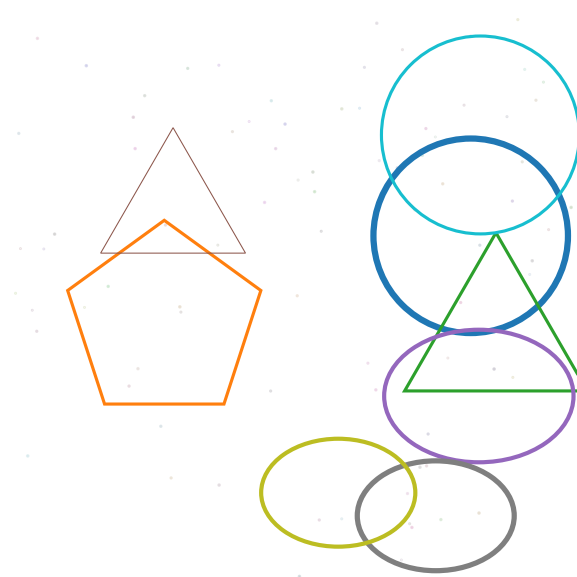[{"shape": "circle", "thickness": 3, "radius": 0.84, "center": [0.815, 0.591]}, {"shape": "pentagon", "thickness": 1.5, "radius": 0.88, "center": [0.284, 0.442]}, {"shape": "triangle", "thickness": 1.5, "radius": 0.91, "center": [0.859, 0.414]}, {"shape": "oval", "thickness": 2, "radius": 0.82, "center": [0.829, 0.313]}, {"shape": "triangle", "thickness": 0.5, "radius": 0.72, "center": [0.3, 0.633]}, {"shape": "oval", "thickness": 2.5, "radius": 0.68, "center": [0.755, 0.106]}, {"shape": "oval", "thickness": 2, "radius": 0.67, "center": [0.586, 0.146]}, {"shape": "circle", "thickness": 1.5, "radius": 0.86, "center": [0.832, 0.765]}]